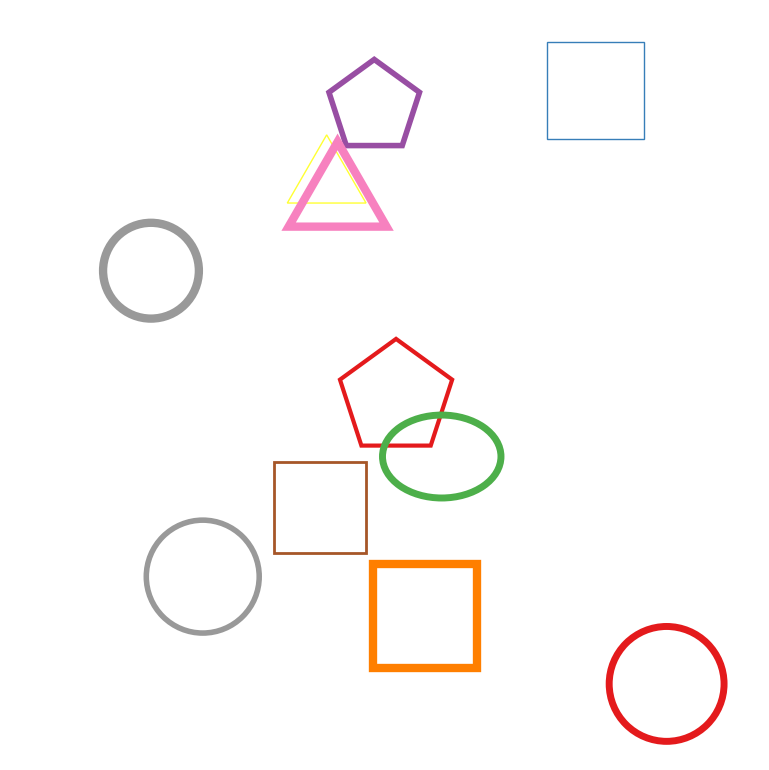[{"shape": "pentagon", "thickness": 1.5, "radius": 0.38, "center": [0.514, 0.483]}, {"shape": "circle", "thickness": 2.5, "radius": 0.37, "center": [0.866, 0.112]}, {"shape": "square", "thickness": 0.5, "radius": 0.32, "center": [0.774, 0.882]}, {"shape": "oval", "thickness": 2.5, "radius": 0.38, "center": [0.574, 0.407]}, {"shape": "pentagon", "thickness": 2, "radius": 0.31, "center": [0.486, 0.861]}, {"shape": "square", "thickness": 3, "radius": 0.34, "center": [0.552, 0.2]}, {"shape": "triangle", "thickness": 0.5, "radius": 0.3, "center": [0.424, 0.766]}, {"shape": "square", "thickness": 1, "radius": 0.3, "center": [0.416, 0.34]}, {"shape": "triangle", "thickness": 3, "radius": 0.37, "center": [0.438, 0.742]}, {"shape": "circle", "thickness": 3, "radius": 0.31, "center": [0.196, 0.648]}, {"shape": "circle", "thickness": 2, "radius": 0.37, "center": [0.263, 0.251]}]